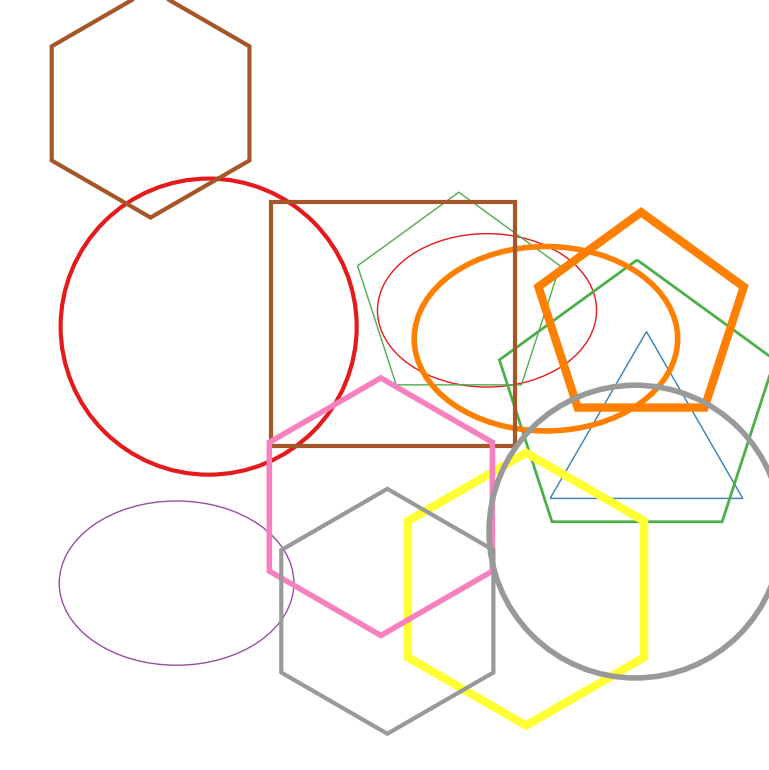[{"shape": "oval", "thickness": 0.5, "radius": 0.71, "center": [0.633, 0.597]}, {"shape": "circle", "thickness": 1.5, "radius": 0.96, "center": [0.271, 0.576]}, {"shape": "triangle", "thickness": 0.5, "radius": 0.72, "center": [0.84, 0.425]}, {"shape": "pentagon", "thickness": 1, "radius": 0.94, "center": [0.827, 0.474]}, {"shape": "pentagon", "thickness": 0.5, "radius": 0.69, "center": [0.596, 0.612]}, {"shape": "oval", "thickness": 0.5, "radius": 0.76, "center": [0.229, 0.243]}, {"shape": "oval", "thickness": 2, "radius": 0.86, "center": [0.709, 0.56]}, {"shape": "pentagon", "thickness": 3, "radius": 0.7, "center": [0.833, 0.584]}, {"shape": "hexagon", "thickness": 3, "radius": 0.89, "center": [0.683, 0.235]}, {"shape": "hexagon", "thickness": 1.5, "radius": 0.74, "center": [0.196, 0.866]}, {"shape": "square", "thickness": 1.5, "radius": 0.79, "center": [0.51, 0.579]}, {"shape": "hexagon", "thickness": 2, "radius": 0.84, "center": [0.495, 0.342]}, {"shape": "circle", "thickness": 2, "radius": 0.95, "center": [0.825, 0.31]}, {"shape": "hexagon", "thickness": 1.5, "radius": 0.8, "center": [0.503, 0.206]}]